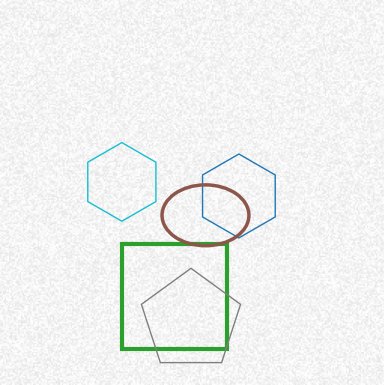[{"shape": "hexagon", "thickness": 1, "radius": 0.54, "center": [0.62, 0.491]}, {"shape": "square", "thickness": 3, "radius": 0.68, "center": [0.454, 0.231]}, {"shape": "oval", "thickness": 2.5, "radius": 0.56, "center": [0.534, 0.441]}, {"shape": "pentagon", "thickness": 1, "radius": 0.68, "center": [0.496, 0.168]}, {"shape": "hexagon", "thickness": 1, "radius": 0.51, "center": [0.316, 0.528]}]